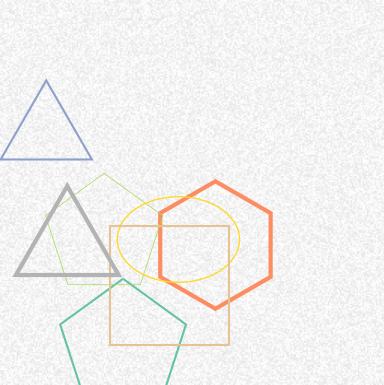[{"shape": "pentagon", "thickness": 1.5, "radius": 0.86, "center": [0.32, 0.104]}, {"shape": "hexagon", "thickness": 3, "radius": 0.83, "center": [0.56, 0.364]}, {"shape": "triangle", "thickness": 1.5, "radius": 0.68, "center": [0.12, 0.654]}, {"shape": "pentagon", "thickness": 0.5, "radius": 0.8, "center": [0.27, 0.39]}, {"shape": "oval", "thickness": 1, "radius": 0.79, "center": [0.463, 0.378]}, {"shape": "square", "thickness": 1.5, "radius": 0.77, "center": [0.439, 0.259]}, {"shape": "triangle", "thickness": 3, "radius": 0.77, "center": [0.175, 0.363]}]